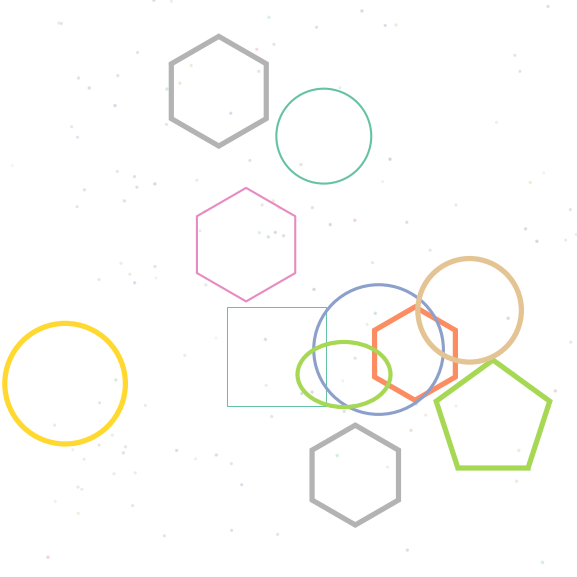[{"shape": "square", "thickness": 0.5, "radius": 0.43, "center": [0.478, 0.382]}, {"shape": "circle", "thickness": 1, "radius": 0.41, "center": [0.561, 0.763]}, {"shape": "hexagon", "thickness": 2.5, "radius": 0.4, "center": [0.719, 0.387]}, {"shape": "circle", "thickness": 1.5, "radius": 0.56, "center": [0.656, 0.394]}, {"shape": "hexagon", "thickness": 1, "radius": 0.49, "center": [0.426, 0.576]}, {"shape": "pentagon", "thickness": 2.5, "radius": 0.52, "center": [0.854, 0.272]}, {"shape": "oval", "thickness": 2, "radius": 0.4, "center": [0.596, 0.351]}, {"shape": "circle", "thickness": 2.5, "radius": 0.52, "center": [0.113, 0.335]}, {"shape": "circle", "thickness": 2.5, "radius": 0.45, "center": [0.813, 0.462]}, {"shape": "hexagon", "thickness": 2.5, "radius": 0.47, "center": [0.379, 0.841]}, {"shape": "hexagon", "thickness": 2.5, "radius": 0.43, "center": [0.615, 0.176]}]